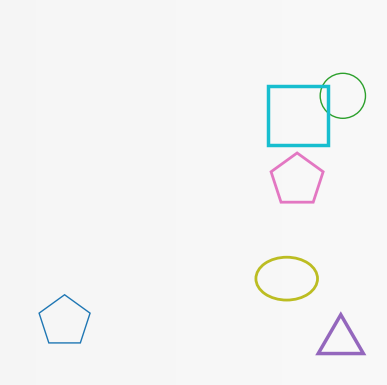[{"shape": "pentagon", "thickness": 1, "radius": 0.35, "center": [0.167, 0.165]}, {"shape": "circle", "thickness": 1, "radius": 0.29, "center": [0.885, 0.751]}, {"shape": "triangle", "thickness": 2.5, "radius": 0.34, "center": [0.879, 0.115]}, {"shape": "pentagon", "thickness": 2, "radius": 0.35, "center": [0.767, 0.532]}, {"shape": "oval", "thickness": 2, "radius": 0.4, "center": [0.74, 0.276]}, {"shape": "square", "thickness": 2.5, "radius": 0.38, "center": [0.769, 0.7]}]